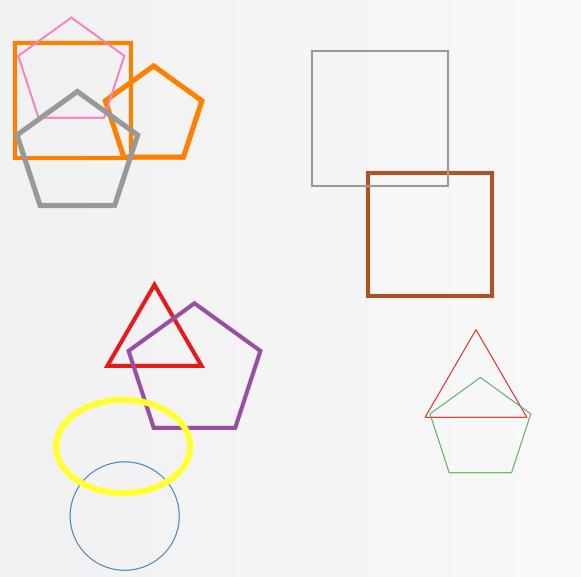[{"shape": "triangle", "thickness": 2, "radius": 0.47, "center": [0.266, 0.412]}, {"shape": "triangle", "thickness": 0.5, "radius": 0.51, "center": [0.819, 0.327]}, {"shape": "circle", "thickness": 0.5, "radius": 0.47, "center": [0.215, 0.106]}, {"shape": "pentagon", "thickness": 0.5, "radius": 0.46, "center": [0.826, 0.254]}, {"shape": "pentagon", "thickness": 2, "radius": 0.6, "center": [0.335, 0.355]}, {"shape": "pentagon", "thickness": 2.5, "radius": 0.44, "center": [0.264, 0.798]}, {"shape": "square", "thickness": 2, "radius": 0.5, "center": [0.126, 0.825]}, {"shape": "oval", "thickness": 3, "radius": 0.58, "center": [0.212, 0.226]}, {"shape": "square", "thickness": 2, "radius": 0.53, "center": [0.74, 0.593]}, {"shape": "pentagon", "thickness": 1, "radius": 0.48, "center": [0.123, 0.873]}, {"shape": "pentagon", "thickness": 2.5, "radius": 0.55, "center": [0.133, 0.732]}, {"shape": "square", "thickness": 1, "radius": 0.58, "center": [0.653, 0.794]}]